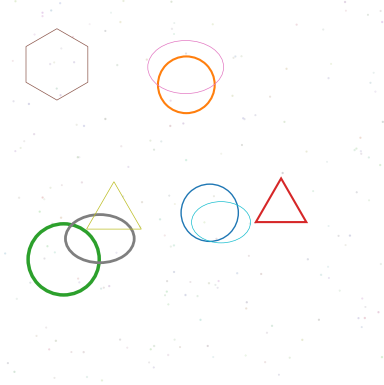[{"shape": "circle", "thickness": 1, "radius": 0.37, "center": [0.545, 0.447]}, {"shape": "circle", "thickness": 1.5, "radius": 0.37, "center": [0.484, 0.78]}, {"shape": "circle", "thickness": 2.5, "radius": 0.46, "center": [0.165, 0.326]}, {"shape": "triangle", "thickness": 1.5, "radius": 0.38, "center": [0.73, 0.461]}, {"shape": "hexagon", "thickness": 0.5, "radius": 0.46, "center": [0.148, 0.833]}, {"shape": "oval", "thickness": 0.5, "radius": 0.49, "center": [0.482, 0.826]}, {"shape": "oval", "thickness": 2, "radius": 0.45, "center": [0.259, 0.38]}, {"shape": "triangle", "thickness": 0.5, "radius": 0.41, "center": [0.296, 0.446]}, {"shape": "oval", "thickness": 0.5, "radius": 0.38, "center": [0.574, 0.423]}]